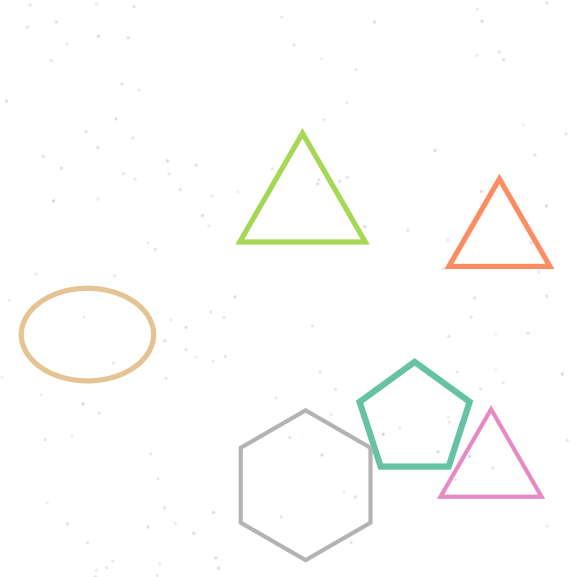[{"shape": "pentagon", "thickness": 3, "radius": 0.5, "center": [0.718, 0.272]}, {"shape": "triangle", "thickness": 2.5, "radius": 0.51, "center": [0.865, 0.588]}, {"shape": "triangle", "thickness": 2, "radius": 0.5, "center": [0.85, 0.189]}, {"shape": "triangle", "thickness": 2.5, "radius": 0.63, "center": [0.524, 0.643]}, {"shape": "oval", "thickness": 2.5, "radius": 0.57, "center": [0.151, 0.42]}, {"shape": "hexagon", "thickness": 2, "radius": 0.65, "center": [0.529, 0.159]}]